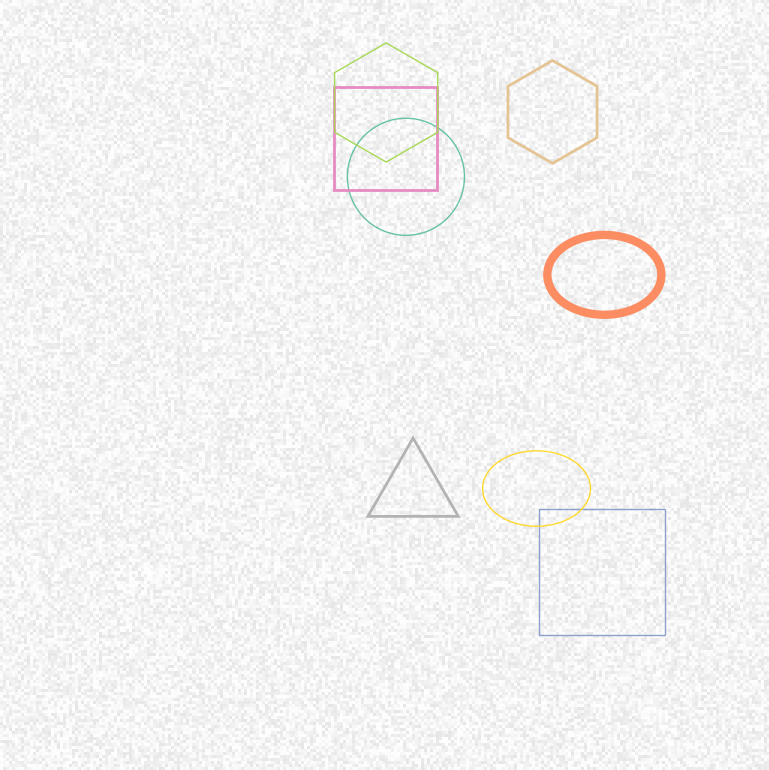[{"shape": "circle", "thickness": 0.5, "radius": 0.38, "center": [0.527, 0.77]}, {"shape": "oval", "thickness": 3, "radius": 0.37, "center": [0.785, 0.643]}, {"shape": "square", "thickness": 0.5, "radius": 0.41, "center": [0.782, 0.257]}, {"shape": "square", "thickness": 1, "radius": 0.33, "center": [0.501, 0.82]}, {"shape": "hexagon", "thickness": 0.5, "radius": 0.39, "center": [0.502, 0.867]}, {"shape": "oval", "thickness": 0.5, "radius": 0.35, "center": [0.697, 0.366]}, {"shape": "hexagon", "thickness": 1, "radius": 0.33, "center": [0.718, 0.855]}, {"shape": "triangle", "thickness": 1, "radius": 0.34, "center": [0.536, 0.363]}]